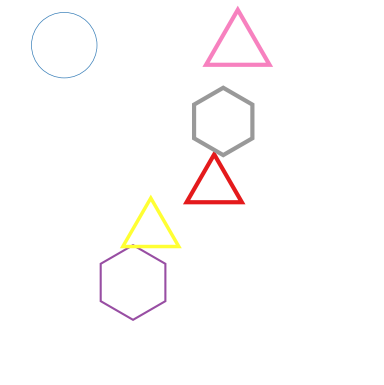[{"shape": "triangle", "thickness": 3, "radius": 0.41, "center": [0.556, 0.516]}, {"shape": "circle", "thickness": 0.5, "radius": 0.43, "center": [0.167, 0.883]}, {"shape": "hexagon", "thickness": 1.5, "radius": 0.49, "center": [0.346, 0.266]}, {"shape": "triangle", "thickness": 2.5, "radius": 0.42, "center": [0.392, 0.402]}, {"shape": "triangle", "thickness": 3, "radius": 0.48, "center": [0.618, 0.879]}, {"shape": "hexagon", "thickness": 3, "radius": 0.44, "center": [0.58, 0.685]}]